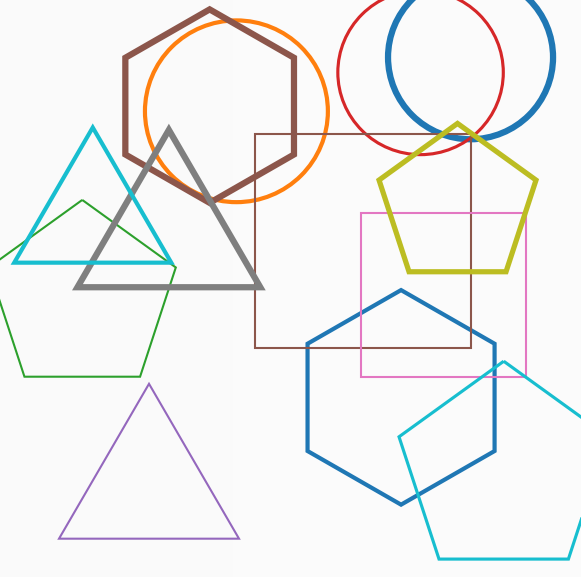[{"shape": "circle", "thickness": 3, "radius": 0.71, "center": [0.81, 0.9]}, {"shape": "hexagon", "thickness": 2, "radius": 0.93, "center": [0.69, 0.311]}, {"shape": "circle", "thickness": 2, "radius": 0.79, "center": [0.407, 0.806]}, {"shape": "pentagon", "thickness": 1, "radius": 0.85, "center": [0.142, 0.484]}, {"shape": "circle", "thickness": 1.5, "radius": 0.71, "center": [0.724, 0.874]}, {"shape": "triangle", "thickness": 1, "radius": 0.89, "center": [0.256, 0.156]}, {"shape": "square", "thickness": 1, "radius": 0.93, "center": [0.624, 0.582]}, {"shape": "hexagon", "thickness": 3, "radius": 0.84, "center": [0.361, 0.815]}, {"shape": "square", "thickness": 1, "radius": 0.71, "center": [0.763, 0.488]}, {"shape": "triangle", "thickness": 3, "radius": 0.91, "center": [0.291, 0.593]}, {"shape": "pentagon", "thickness": 2.5, "radius": 0.71, "center": [0.787, 0.643]}, {"shape": "triangle", "thickness": 2, "radius": 0.78, "center": [0.16, 0.622]}, {"shape": "pentagon", "thickness": 1.5, "radius": 0.95, "center": [0.867, 0.184]}]